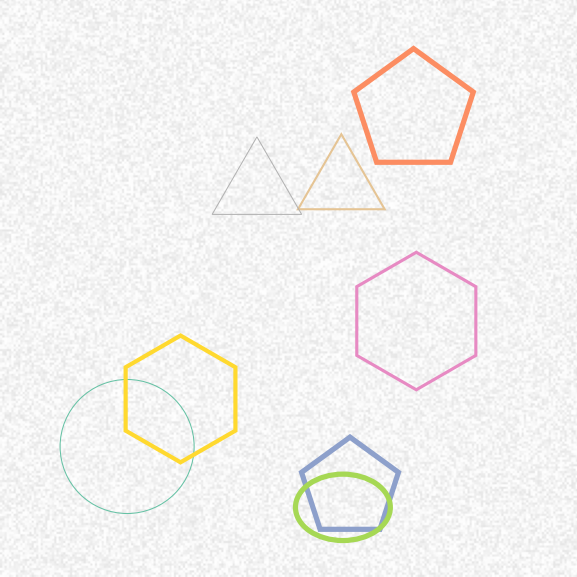[{"shape": "circle", "thickness": 0.5, "radius": 0.58, "center": [0.22, 0.226]}, {"shape": "pentagon", "thickness": 2.5, "radius": 0.54, "center": [0.716, 0.806]}, {"shape": "pentagon", "thickness": 2.5, "radius": 0.44, "center": [0.606, 0.154]}, {"shape": "hexagon", "thickness": 1.5, "radius": 0.6, "center": [0.721, 0.443]}, {"shape": "oval", "thickness": 2.5, "radius": 0.41, "center": [0.594, 0.121]}, {"shape": "hexagon", "thickness": 2, "radius": 0.55, "center": [0.313, 0.308]}, {"shape": "triangle", "thickness": 1, "radius": 0.43, "center": [0.591, 0.68]}, {"shape": "triangle", "thickness": 0.5, "radius": 0.45, "center": [0.445, 0.673]}]